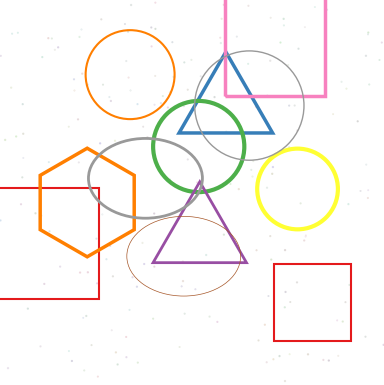[{"shape": "square", "thickness": 1.5, "radius": 0.5, "center": [0.811, 0.214]}, {"shape": "square", "thickness": 1.5, "radius": 0.72, "center": [0.113, 0.368]}, {"shape": "triangle", "thickness": 2.5, "radius": 0.7, "center": [0.587, 0.725]}, {"shape": "circle", "thickness": 3, "radius": 0.59, "center": [0.516, 0.619]}, {"shape": "triangle", "thickness": 2, "radius": 0.7, "center": [0.519, 0.388]}, {"shape": "hexagon", "thickness": 2.5, "radius": 0.7, "center": [0.226, 0.474]}, {"shape": "circle", "thickness": 1.5, "radius": 0.58, "center": [0.338, 0.806]}, {"shape": "circle", "thickness": 3, "radius": 0.52, "center": [0.773, 0.509]}, {"shape": "oval", "thickness": 0.5, "radius": 0.74, "center": [0.477, 0.335]}, {"shape": "square", "thickness": 2.5, "radius": 0.65, "center": [0.714, 0.879]}, {"shape": "oval", "thickness": 2, "radius": 0.74, "center": [0.378, 0.537]}, {"shape": "circle", "thickness": 1, "radius": 0.71, "center": [0.648, 0.726]}]